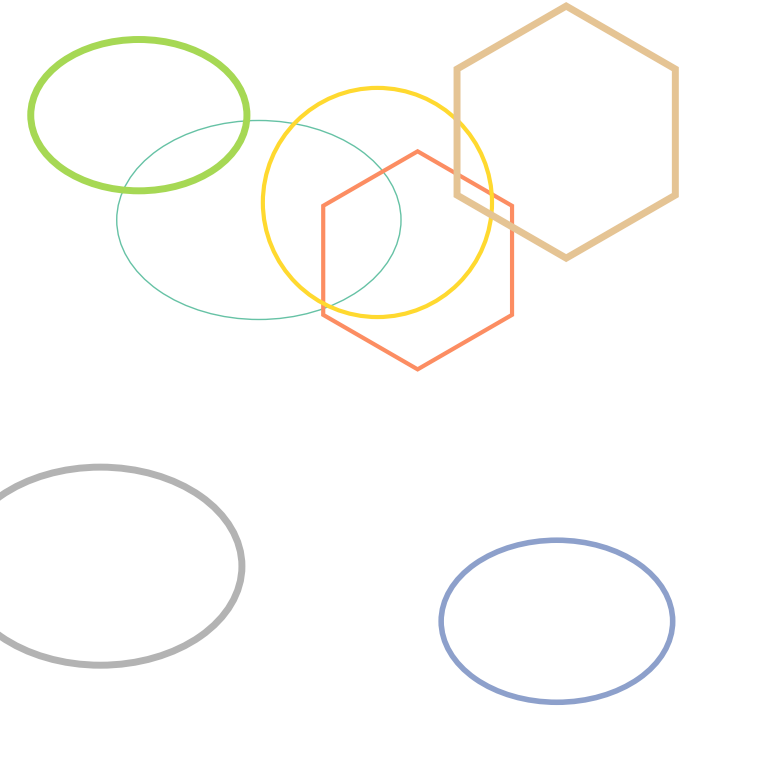[{"shape": "oval", "thickness": 0.5, "radius": 0.92, "center": [0.336, 0.714]}, {"shape": "hexagon", "thickness": 1.5, "radius": 0.71, "center": [0.542, 0.662]}, {"shape": "oval", "thickness": 2, "radius": 0.75, "center": [0.723, 0.193]}, {"shape": "oval", "thickness": 2.5, "radius": 0.7, "center": [0.18, 0.85]}, {"shape": "circle", "thickness": 1.5, "radius": 0.74, "center": [0.49, 0.737]}, {"shape": "hexagon", "thickness": 2.5, "radius": 0.82, "center": [0.735, 0.828]}, {"shape": "oval", "thickness": 2.5, "radius": 0.92, "center": [0.13, 0.265]}]